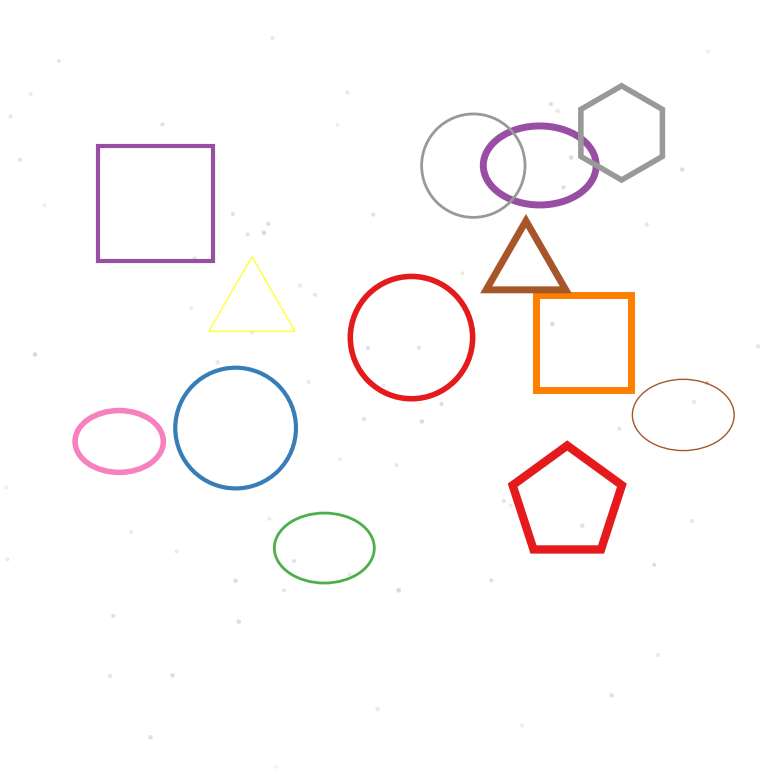[{"shape": "pentagon", "thickness": 3, "radius": 0.37, "center": [0.737, 0.347]}, {"shape": "circle", "thickness": 2, "radius": 0.4, "center": [0.534, 0.562]}, {"shape": "circle", "thickness": 1.5, "radius": 0.39, "center": [0.306, 0.444]}, {"shape": "oval", "thickness": 1, "radius": 0.32, "center": [0.421, 0.288]}, {"shape": "oval", "thickness": 2.5, "radius": 0.37, "center": [0.701, 0.785]}, {"shape": "square", "thickness": 1.5, "radius": 0.37, "center": [0.202, 0.736]}, {"shape": "square", "thickness": 2.5, "radius": 0.31, "center": [0.758, 0.556]}, {"shape": "triangle", "thickness": 0.5, "radius": 0.32, "center": [0.327, 0.602]}, {"shape": "triangle", "thickness": 2.5, "radius": 0.3, "center": [0.683, 0.653]}, {"shape": "oval", "thickness": 0.5, "radius": 0.33, "center": [0.887, 0.461]}, {"shape": "oval", "thickness": 2, "radius": 0.29, "center": [0.155, 0.427]}, {"shape": "circle", "thickness": 1, "radius": 0.34, "center": [0.615, 0.785]}, {"shape": "hexagon", "thickness": 2, "radius": 0.31, "center": [0.807, 0.827]}]